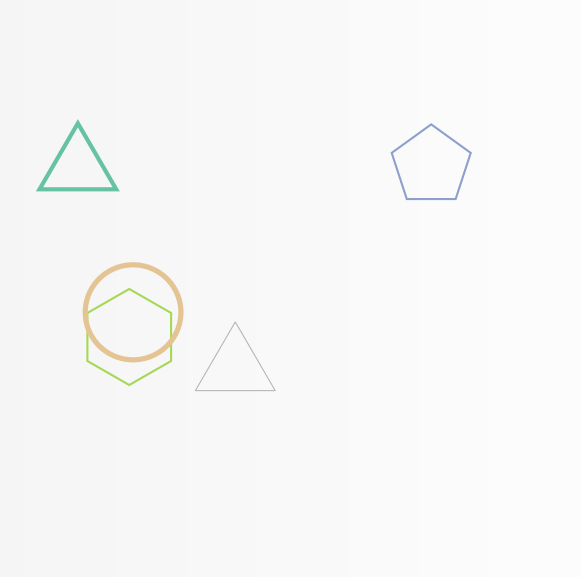[{"shape": "triangle", "thickness": 2, "radius": 0.38, "center": [0.134, 0.709]}, {"shape": "pentagon", "thickness": 1, "radius": 0.36, "center": [0.742, 0.712]}, {"shape": "hexagon", "thickness": 1, "radius": 0.42, "center": [0.222, 0.416]}, {"shape": "circle", "thickness": 2.5, "radius": 0.41, "center": [0.229, 0.458]}, {"shape": "triangle", "thickness": 0.5, "radius": 0.4, "center": [0.405, 0.362]}]